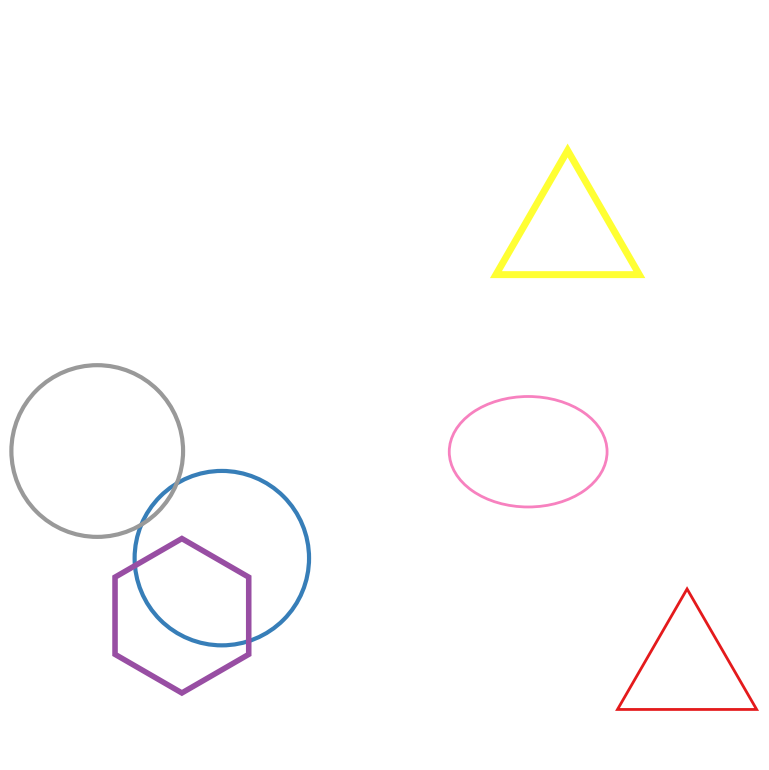[{"shape": "triangle", "thickness": 1, "radius": 0.52, "center": [0.892, 0.131]}, {"shape": "circle", "thickness": 1.5, "radius": 0.57, "center": [0.288, 0.275]}, {"shape": "hexagon", "thickness": 2, "radius": 0.5, "center": [0.236, 0.2]}, {"shape": "triangle", "thickness": 2.5, "radius": 0.54, "center": [0.737, 0.697]}, {"shape": "oval", "thickness": 1, "radius": 0.51, "center": [0.686, 0.413]}, {"shape": "circle", "thickness": 1.5, "radius": 0.56, "center": [0.126, 0.414]}]